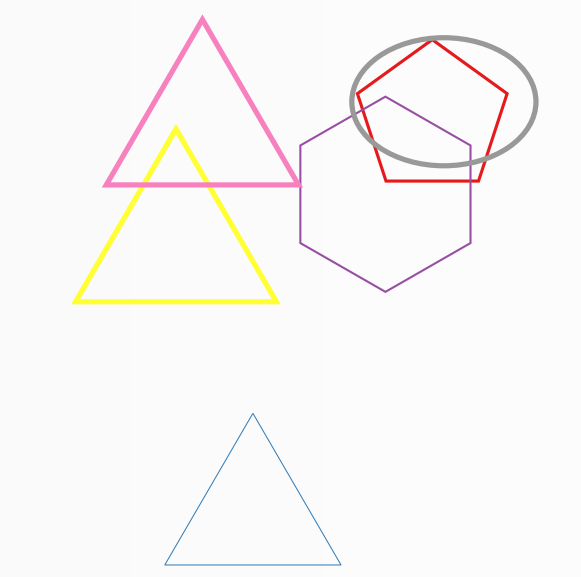[{"shape": "pentagon", "thickness": 1.5, "radius": 0.68, "center": [0.744, 0.795]}, {"shape": "triangle", "thickness": 0.5, "radius": 0.88, "center": [0.435, 0.108]}, {"shape": "hexagon", "thickness": 1, "radius": 0.85, "center": [0.663, 0.663]}, {"shape": "triangle", "thickness": 2.5, "radius": 1.0, "center": [0.303, 0.576]}, {"shape": "triangle", "thickness": 2.5, "radius": 0.95, "center": [0.348, 0.774]}, {"shape": "oval", "thickness": 2.5, "radius": 0.79, "center": [0.764, 0.823]}]